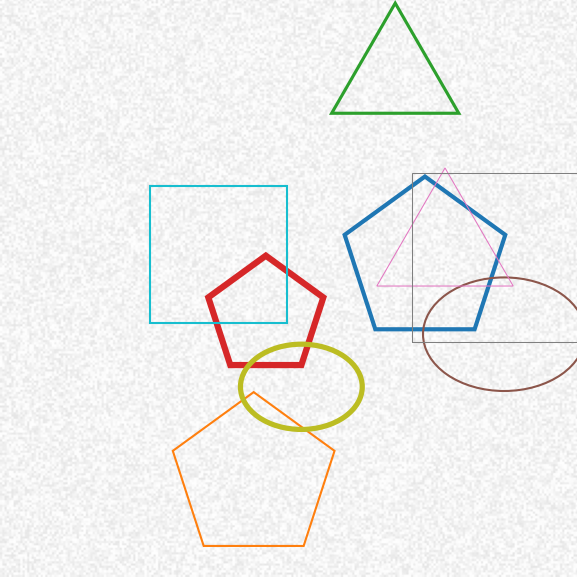[{"shape": "pentagon", "thickness": 2, "radius": 0.73, "center": [0.736, 0.547]}, {"shape": "pentagon", "thickness": 1, "radius": 0.74, "center": [0.439, 0.173]}, {"shape": "triangle", "thickness": 1.5, "radius": 0.64, "center": [0.684, 0.867]}, {"shape": "pentagon", "thickness": 3, "radius": 0.52, "center": [0.46, 0.452]}, {"shape": "oval", "thickness": 1, "radius": 0.7, "center": [0.873, 0.42]}, {"shape": "triangle", "thickness": 0.5, "radius": 0.68, "center": [0.771, 0.572]}, {"shape": "square", "thickness": 0.5, "radius": 0.73, "center": [0.859, 0.553]}, {"shape": "oval", "thickness": 2.5, "radius": 0.53, "center": [0.522, 0.329]}, {"shape": "square", "thickness": 1, "radius": 0.59, "center": [0.378, 0.559]}]